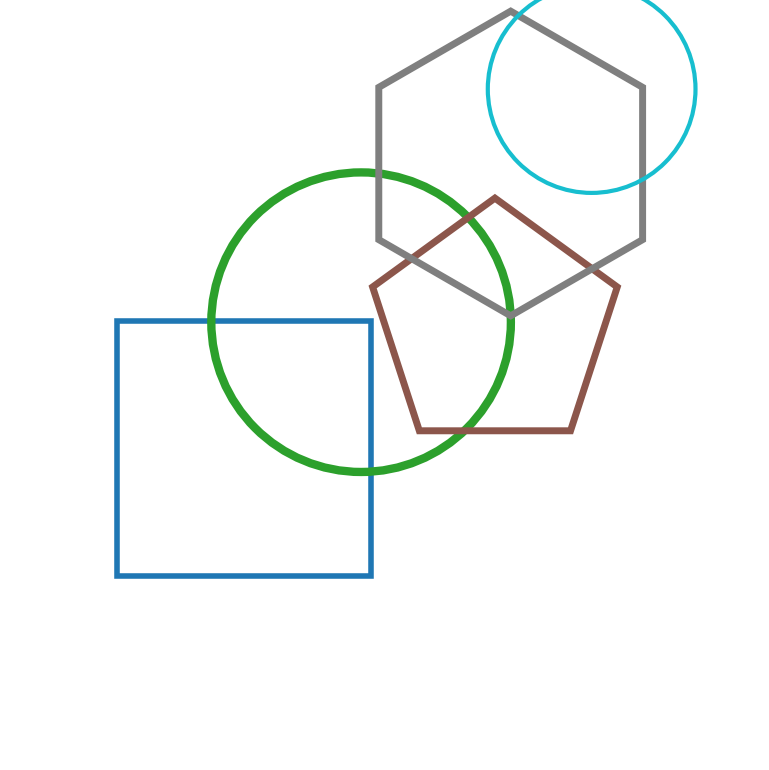[{"shape": "square", "thickness": 2, "radius": 0.83, "center": [0.317, 0.418]}, {"shape": "circle", "thickness": 3, "radius": 0.97, "center": [0.469, 0.582]}, {"shape": "pentagon", "thickness": 2.5, "radius": 0.84, "center": [0.643, 0.576]}, {"shape": "hexagon", "thickness": 2.5, "radius": 0.99, "center": [0.663, 0.788]}, {"shape": "circle", "thickness": 1.5, "radius": 0.67, "center": [0.768, 0.884]}]